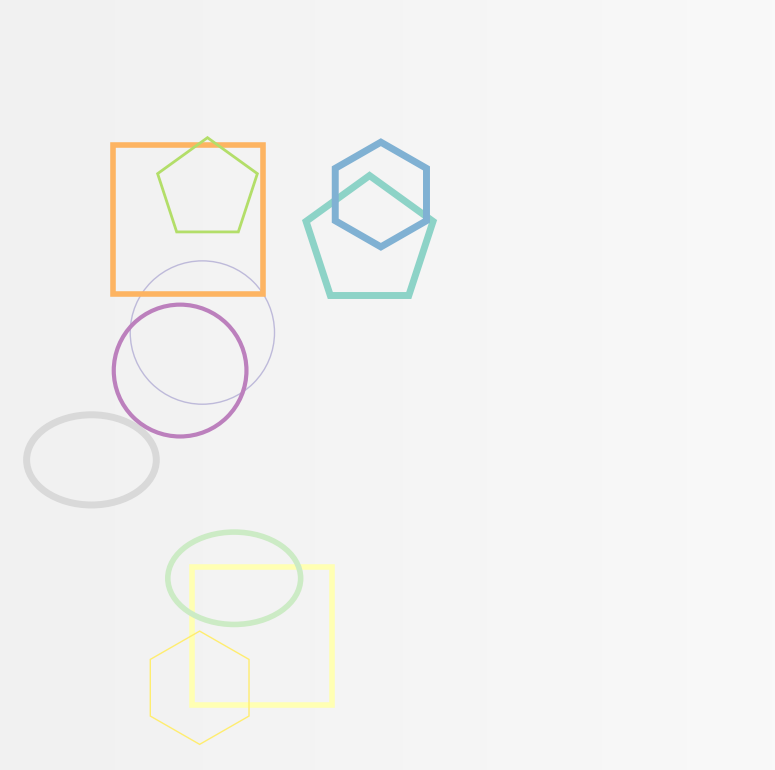[{"shape": "pentagon", "thickness": 2.5, "radius": 0.43, "center": [0.477, 0.686]}, {"shape": "square", "thickness": 2, "radius": 0.45, "center": [0.338, 0.174]}, {"shape": "circle", "thickness": 0.5, "radius": 0.47, "center": [0.261, 0.568]}, {"shape": "hexagon", "thickness": 2.5, "radius": 0.34, "center": [0.491, 0.747]}, {"shape": "square", "thickness": 2, "radius": 0.48, "center": [0.242, 0.716]}, {"shape": "pentagon", "thickness": 1, "radius": 0.34, "center": [0.268, 0.754]}, {"shape": "oval", "thickness": 2.5, "radius": 0.42, "center": [0.118, 0.403]}, {"shape": "circle", "thickness": 1.5, "radius": 0.43, "center": [0.232, 0.519]}, {"shape": "oval", "thickness": 2, "radius": 0.43, "center": [0.302, 0.249]}, {"shape": "hexagon", "thickness": 0.5, "radius": 0.37, "center": [0.258, 0.107]}]